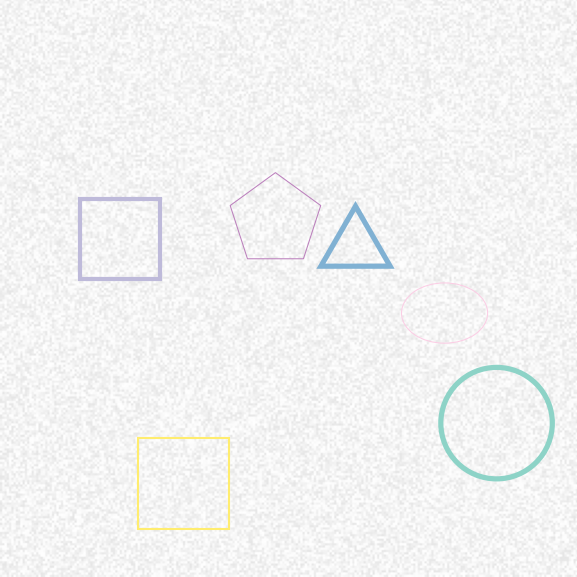[{"shape": "circle", "thickness": 2.5, "radius": 0.48, "center": [0.86, 0.266]}, {"shape": "square", "thickness": 2, "radius": 0.35, "center": [0.208, 0.586]}, {"shape": "triangle", "thickness": 2.5, "radius": 0.35, "center": [0.616, 0.573]}, {"shape": "oval", "thickness": 0.5, "radius": 0.37, "center": [0.77, 0.457]}, {"shape": "pentagon", "thickness": 0.5, "radius": 0.41, "center": [0.477, 0.618]}, {"shape": "square", "thickness": 1, "radius": 0.39, "center": [0.318, 0.161]}]